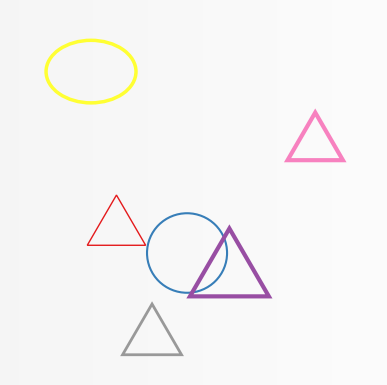[{"shape": "triangle", "thickness": 1, "radius": 0.43, "center": [0.301, 0.406]}, {"shape": "circle", "thickness": 1.5, "radius": 0.52, "center": [0.483, 0.343]}, {"shape": "triangle", "thickness": 3, "radius": 0.59, "center": [0.592, 0.289]}, {"shape": "oval", "thickness": 2.5, "radius": 0.58, "center": [0.235, 0.814]}, {"shape": "triangle", "thickness": 3, "radius": 0.41, "center": [0.814, 0.625]}, {"shape": "triangle", "thickness": 2, "radius": 0.44, "center": [0.392, 0.123]}]